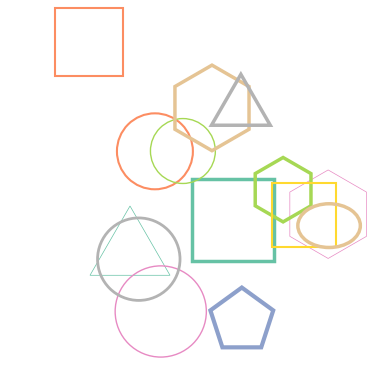[{"shape": "square", "thickness": 2.5, "radius": 0.53, "center": [0.605, 0.427]}, {"shape": "triangle", "thickness": 0.5, "radius": 0.6, "center": [0.338, 0.345]}, {"shape": "circle", "thickness": 1.5, "radius": 0.49, "center": [0.402, 0.607]}, {"shape": "square", "thickness": 1.5, "radius": 0.44, "center": [0.231, 0.891]}, {"shape": "pentagon", "thickness": 3, "radius": 0.43, "center": [0.628, 0.167]}, {"shape": "hexagon", "thickness": 0.5, "radius": 0.57, "center": [0.852, 0.444]}, {"shape": "circle", "thickness": 1, "radius": 0.59, "center": [0.418, 0.191]}, {"shape": "circle", "thickness": 1, "radius": 0.42, "center": [0.475, 0.608]}, {"shape": "hexagon", "thickness": 2.5, "radius": 0.42, "center": [0.735, 0.507]}, {"shape": "square", "thickness": 1.5, "radius": 0.42, "center": [0.789, 0.441]}, {"shape": "oval", "thickness": 2.5, "radius": 0.41, "center": [0.855, 0.414]}, {"shape": "hexagon", "thickness": 2.5, "radius": 0.56, "center": [0.551, 0.72]}, {"shape": "circle", "thickness": 2, "radius": 0.54, "center": [0.36, 0.327]}, {"shape": "triangle", "thickness": 2.5, "radius": 0.44, "center": [0.626, 0.719]}]